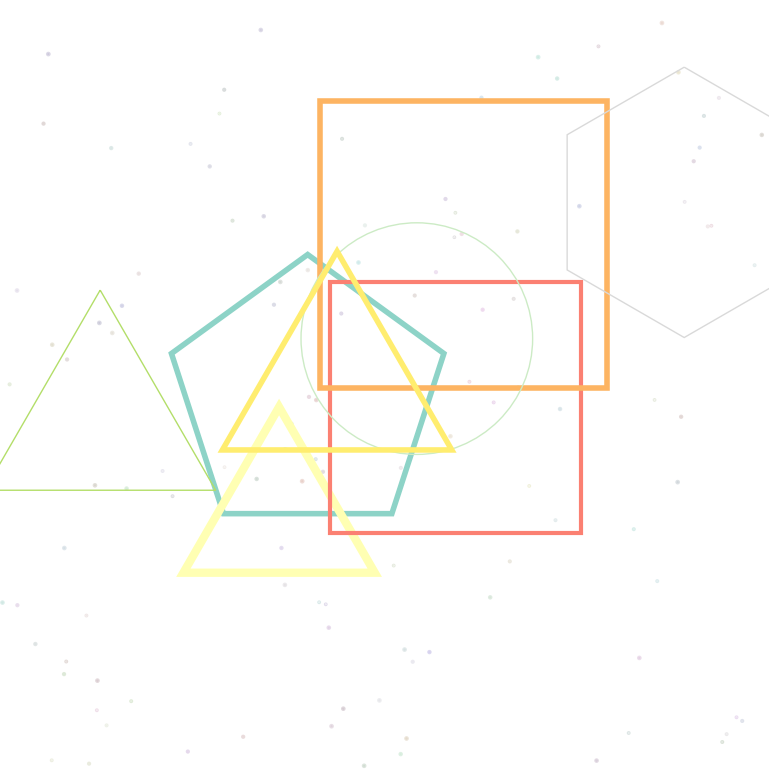[{"shape": "pentagon", "thickness": 2, "radius": 0.93, "center": [0.4, 0.483]}, {"shape": "triangle", "thickness": 3, "radius": 0.72, "center": [0.362, 0.328]}, {"shape": "square", "thickness": 1.5, "radius": 0.81, "center": [0.592, 0.471]}, {"shape": "square", "thickness": 2, "radius": 0.93, "center": [0.602, 0.683]}, {"shape": "triangle", "thickness": 0.5, "radius": 0.87, "center": [0.13, 0.45]}, {"shape": "hexagon", "thickness": 0.5, "radius": 0.88, "center": [0.889, 0.737]}, {"shape": "circle", "thickness": 0.5, "radius": 0.75, "center": [0.541, 0.56]}, {"shape": "triangle", "thickness": 2, "radius": 0.86, "center": [0.438, 0.502]}]